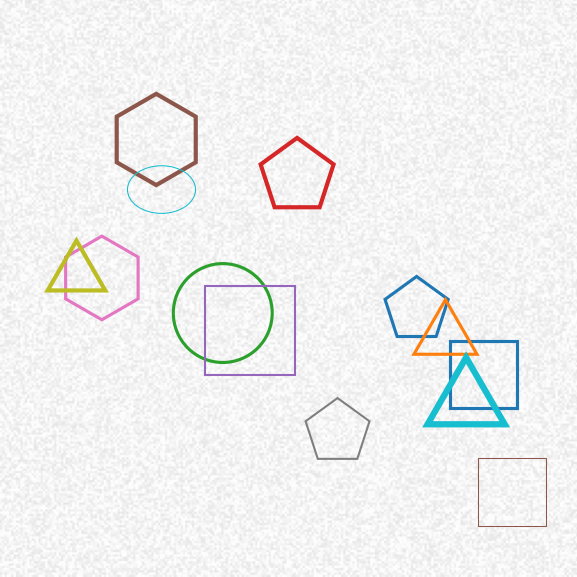[{"shape": "pentagon", "thickness": 1.5, "radius": 0.29, "center": [0.721, 0.463]}, {"shape": "square", "thickness": 1.5, "radius": 0.29, "center": [0.837, 0.351]}, {"shape": "triangle", "thickness": 1.5, "radius": 0.32, "center": [0.771, 0.417]}, {"shape": "circle", "thickness": 1.5, "radius": 0.43, "center": [0.386, 0.457]}, {"shape": "pentagon", "thickness": 2, "radius": 0.33, "center": [0.514, 0.694]}, {"shape": "square", "thickness": 1, "radius": 0.39, "center": [0.433, 0.427]}, {"shape": "square", "thickness": 0.5, "radius": 0.29, "center": [0.887, 0.147]}, {"shape": "hexagon", "thickness": 2, "radius": 0.4, "center": [0.271, 0.758]}, {"shape": "hexagon", "thickness": 1.5, "radius": 0.36, "center": [0.176, 0.518]}, {"shape": "pentagon", "thickness": 1, "radius": 0.29, "center": [0.585, 0.252]}, {"shape": "triangle", "thickness": 2, "radius": 0.29, "center": [0.132, 0.525]}, {"shape": "triangle", "thickness": 3, "radius": 0.39, "center": [0.807, 0.303]}, {"shape": "oval", "thickness": 0.5, "radius": 0.29, "center": [0.28, 0.671]}]